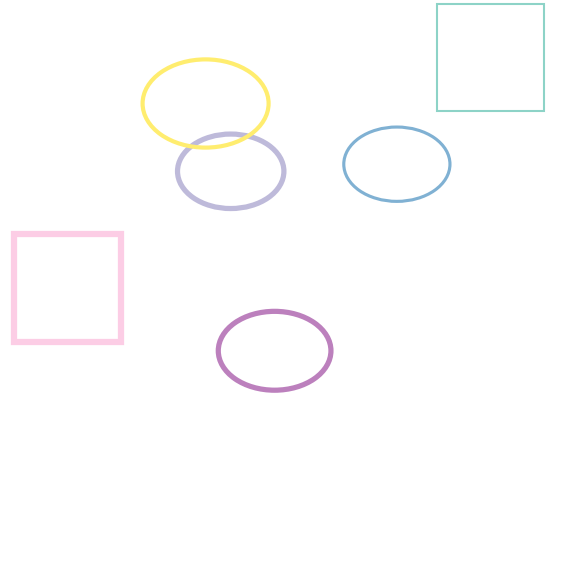[{"shape": "square", "thickness": 1, "radius": 0.47, "center": [0.849, 0.9]}, {"shape": "oval", "thickness": 2.5, "radius": 0.46, "center": [0.399, 0.703]}, {"shape": "oval", "thickness": 1.5, "radius": 0.46, "center": [0.687, 0.715]}, {"shape": "square", "thickness": 3, "radius": 0.46, "center": [0.117, 0.5]}, {"shape": "oval", "thickness": 2.5, "radius": 0.49, "center": [0.476, 0.392]}, {"shape": "oval", "thickness": 2, "radius": 0.55, "center": [0.356, 0.82]}]